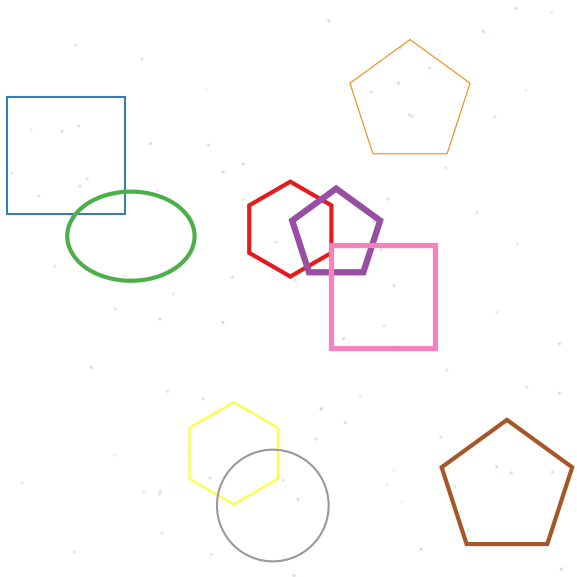[{"shape": "hexagon", "thickness": 2, "radius": 0.41, "center": [0.503, 0.602]}, {"shape": "square", "thickness": 1, "radius": 0.51, "center": [0.114, 0.729]}, {"shape": "oval", "thickness": 2, "radius": 0.55, "center": [0.227, 0.59]}, {"shape": "pentagon", "thickness": 3, "radius": 0.4, "center": [0.582, 0.592]}, {"shape": "pentagon", "thickness": 0.5, "radius": 0.55, "center": [0.71, 0.821]}, {"shape": "hexagon", "thickness": 1, "radius": 0.44, "center": [0.405, 0.214]}, {"shape": "pentagon", "thickness": 2, "radius": 0.59, "center": [0.878, 0.153]}, {"shape": "square", "thickness": 2.5, "radius": 0.45, "center": [0.663, 0.485]}, {"shape": "circle", "thickness": 1, "radius": 0.48, "center": [0.472, 0.124]}]